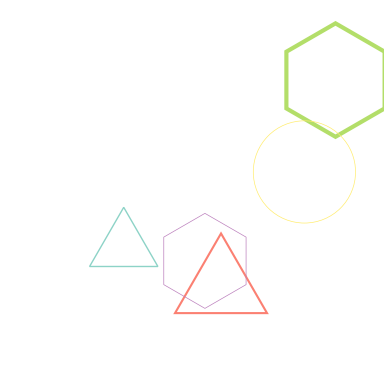[{"shape": "triangle", "thickness": 1, "radius": 0.51, "center": [0.321, 0.359]}, {"shape": "triangle", "thickness": 1.5, "radius": 0.69, "center": [0.574, 0.256]}, {"shape": "hexagon", "thickness": 3, "radius": 0.74, "center": [0.871, 0.792]}, {"shape": "hexagon", "thickness": 0.5, "radius": 0.62, "center": [0.532, 0.322]}, {"shape": "circle", "thickness": 0.5, "radius": 0.66, "center": [0.791, 0.553]}]